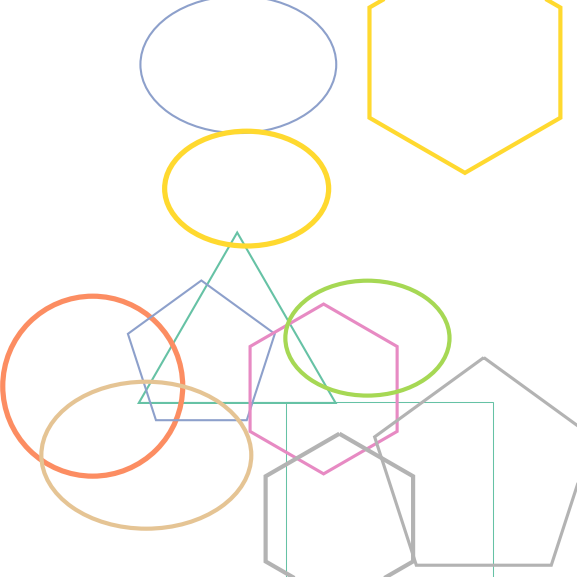[{"shape": "square", "thickness": 0.5, "radius": 0.9, "center": [0.675, 0.124]}, {"shape": "triangle", "thickness": 1, "radius": 0.98, "center": [0.411, 0.4]}, {"shape": "circle", "thickness": 2.5, "radius": 0.78, "center": [0.161, 0.33]}, {"shape": "pentagon", "thickness": 1, "radius": 0.67, "center": [0.349, 0.38]}, {"shape": "oval", "thickness": 1, "radius": 0.85, "center": [0.413, 0.887]}, {"shape": "hexagon", "thickness": 1.5, "radius": 0.74, "center": [0.56, 0.326]}, {"shape": "oval", "thickness": 2, "radius": 0.71, "center": [0.636, 0.414]}, {"shape": "hexagon", "thickness": 2, "radius": 0.95, "center": [0.805, 0.891]}, {"shape": "oval", "thickness": 2.5, "radius": 0.71, "center": [0.427, 0.673]}, {"shape": "oval", "thickness": 2, "radius": 0.91, "center": [0.253, 0.211]}, {"shape": "pentagon", "thickness": 1.5, "radius": 0.99, "center": [0.838, 0.181]}, {"shape": "hexagon", "thickness": 2, "radius": 0.74, "center": [0.588, 0.101]}]